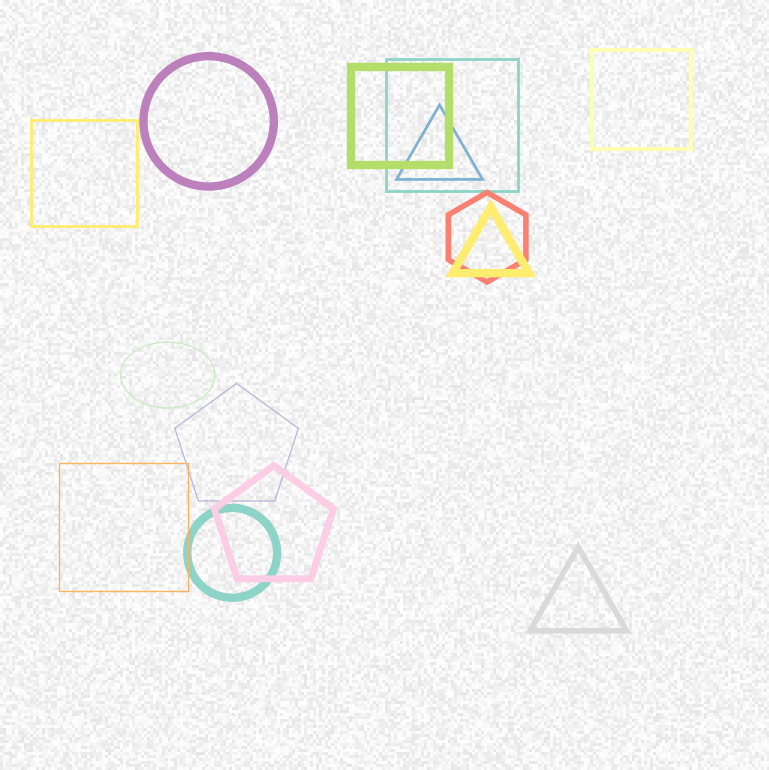[{"shape": "circle", "thickness": 3, "radius": 0.29, "center": [0.302, 0.282]}, {"shape": "square", "thickness": 1, "radius": 0.43, "center": [0.587, 0.838]}, {"shape": "square", "thickness": 1.5, "radius": 0.32, "center": [0.833, 0.871]}, {"shape": "pentagon", "thickness": 0.5, "radius": 0.42, "center": [0.307, 0.418]}, {"shape": "hexagon", "thickness": 2, "radius": 0.29, "center": [0.633, 0.692]}, {"shape": "triangle", "thickness": 1, "radius": 0.32, "center": [0.571, 0.799]}, {"shape": "square", "thickness": 0.5, "radius": 0.42, "center": [0.16, 0.316]}, {"shape": "square", "thickness": 3, "radius": 0.32, "center": [0.519, 0.849]}, {"shape": "pentagon", "thickness": 2.5, "radius": 0.41, "center": [0.356, 0.314]}, {"shape": "triangle", "thickness": 2, "radius": 0.36, "center": [0.751, 0.217]}, {"shape": "circle", "thickness": 3, "radius": 0.42, "center": [0.271, 0.842]}, {"shape": "oval", "thickness": 0.5, "radius": 0.31, "center": [0.218, 0.513]}, {"shape": "square", "thickness": 1, "radius": 0.34, "center": [0.109, 0.775]}, {"shape": "triangle", "thickness": 3, "radius": 0.29, "center": [0.637, 0.674]}]